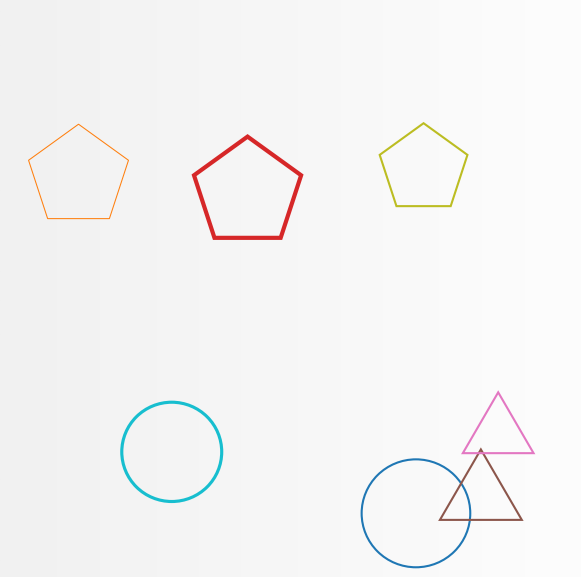[{"shape": "circle", "thickness": 1, "radius": 0.47, "center": [0.716, 0.11]}, {"shape": "pentagon", "thickness": 0.5, "radius": 0.45, "center": [0.135, 0.694]}, {"shape": "pentagon", "thickness": 2, "radius": 0.48, "center": [0.426, 0.666]}, {"shape": "triangle", "thickness": 1, "radius": 0.41, "center": [0.827, 0.14]}, {"shape": "triangle", "thickness": 1, "radius": 0.35, "center": [0.857, 0.25]}, {"shape": "pentagon", "thickness": 1, "radius": 0.4, "center": [0.729, 0.706]}, {"shape": "circle", "thickness": 1.5, "radius": 0.43, "center": [0.295, 0.217]}]